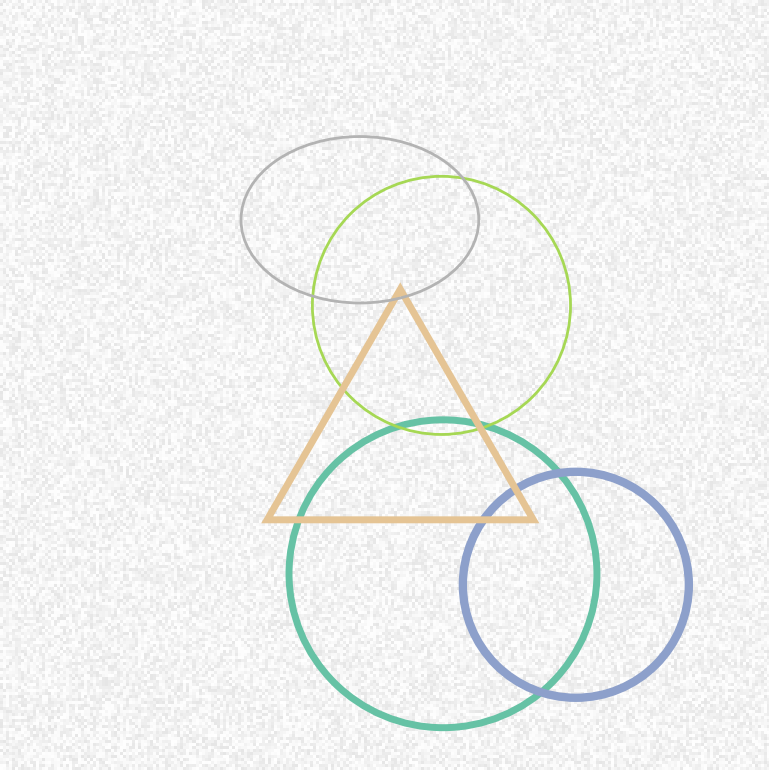[{"shape": "circle", "thickness": 2.5, "radius": 1.0, "center": [0.575, 0.255]}, {"shape": "circle", "thickness": 3, "radius": 0.73, "center": [0.748, 0.241]}, {"shape": "circle", "thickness": 1, "radius": 0.84, "center": [0.573, 0.603]}, {"shape": "triangle", "thickness": 2.5, "radius": 1.0, "center": [0.52, 0.425]}, {"shape": "oval", "thickness": 1, "radius": 0.77, "center": [0.467, 0.715]}]